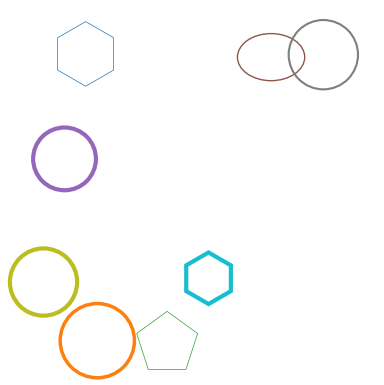[{"shape": "hexagon", "thickness": 0.5, "radius": 0.42, "center": [0.222, 0.86]}, {"shape": "circle", "thickness": 2.5, "radius": 0.48, "center": [0.253, 0.115]}, {"shape": "pentagon", "thickness": 0.5, "radius": 0.42, "center": [0.434, 0.108]}, {"shape": "circle", "thickness": 3, "radius": 0.41, "center": [0.168, 0.587]}, {"shape": "oval", "thickness": 1, "radius": 0.44, "center": [0.704, 0.852]}, {"shape": "circle", "thickness": 1.5, "radius": 0.45, "center": [0.84, 0.858]}, {"shape": "circle", "thickness": 3, "radius": 0.44, "center": [0.113, 0.267]}, {"shape": "hexagon", "thickness": 3, "radius": 0.33, "center": [0.542, 0.277]}]